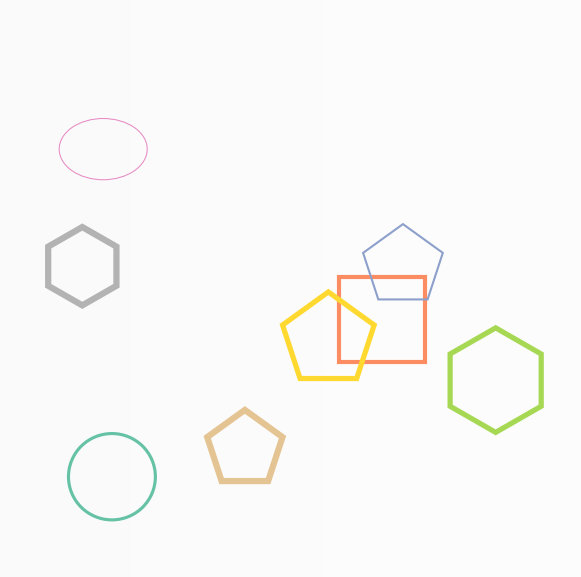[{"shape": "circle", "thickness": 1.5, "radius": 0.37, "center": [0.193, 0.174]}, {"shape": "square", "thickness": 2, "radius": 0.37, "center": [0.658, 0.446]}, {"shape": "pentagon", "thickness": 1, "radius": 0.36, "center": [0.693, 0.539]}, {"shape": "oval", "thickness": 0.5, "radius": 0.38, "center": [0.178, 0.741]}, {"shape": "hexagon", "thickness": 2.5, "radius": 0.45, "center": [0.853, 0.341]}, {"shape": "pentagon", "thickness": 2.5, "radius": 0.41, "center": [0.565, 0.411]}, {"shape": "pentagon", "thickness": 3, "radius": 0.34, "center": [0.421, 0.221]}, {"shape": "hexagon", "thickness": 3, "radius": 0.34, "center": [0.142, 0.538]}]